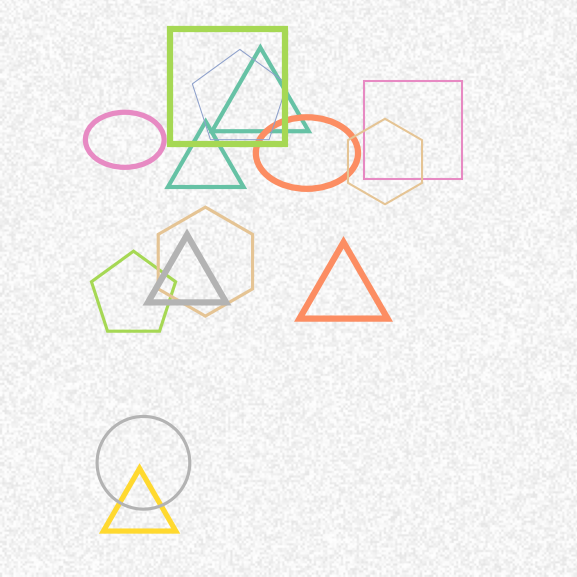[{"shape": "triangle", "thickness": 2, "radius": 0.38, "center": [0.356, 0.713]}, {"shape": "triangle", "thickness": 2, "radius": 0.48, "center": [0.451, 0.82]}, {"shape": "triangle", "thickness": 3, "radius": 0.44, "center": [0.595, 0.491]}, {"shape": "oval", "thickness": 3, "radius": 0.44, "center": [0.531, 0.734]}, {"shape": "pentagon", "thickness": 0.5, "radius": 0.43, "center": [0.415, 0.827]}, {"shape": "oval", "thickness": 2.5, "radius": 0.34, "center": [0.216, 0.757]}, {"shape": "square", "thickness": 1, "radius": 0.42, "center": [0.715, 0.775]}, {"shape": "pentagon", "thickness": 1.5, "radius": 0.38, "center": [0.231, 0.488]}, {"shape": "square", "thickness": 3, "radius": 0.5, "center": [0.394, 0.849]}, {"shape": "triangle", "thickness": 2.5, "radius": 0.36, "center": [0.242, 0.116]}, {"shape": "hexagon", "thickness": 1, "radius": 0.37, "center": [0.667, 0.719]}, {"shape": "hexagon", "thickness": 1.5, "radius": 0.47, "center": [0.356, 0.546]}, {"shape": "circle", "thickness": 1.5, "radius": 0.4, "center": [0.248, 0.198]}, {"shape": "triangle", "thickness": 3, "radius": 0.39, "center": [0.324, 0.515]}]